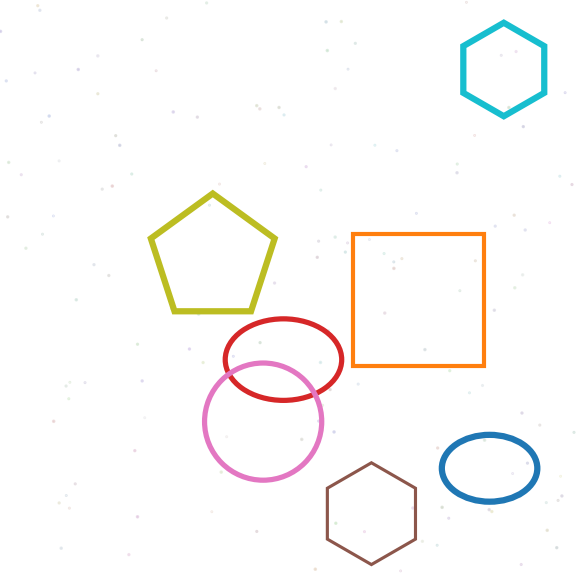[{"shape": "oval", "thickness": 3, "radius": 0.41, "center": [0.848, 0.188]}, {"shape": "square", "thickness": 2, "radius": 0.57, "center": [0.725, 0.479]}, {"shape": "oval", "thickness": 2.5, "radius": 0.5, "center": [0.491, 0.376]}, {"shape": "hexagon", "thickness": 1.5, "radius": 0.44, "center": [0.643, 0.11]}, {"shape": "circle", "thickness": 2.5, "radius": 0.51, "center": [0.456, 0.269]}, {"shape": "pentagon", "thickness": 3, "radius": 0.56, "center": [0.368, 0.551]}, {"shape": "hexagon", "thickness": 3, "radius": 0.4, "center": [0.872, 0.879]}]